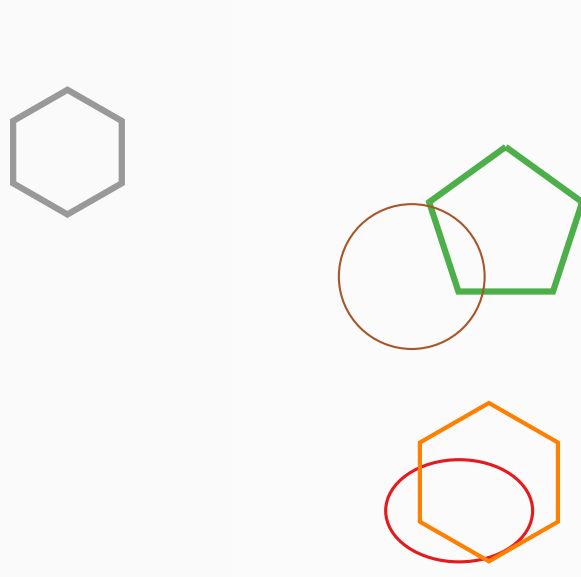[{"shape": "oval", "thickness": 1.5, "radius": 0.63, "center": [0.79, 0.115]}, {"shape": "pentagon", "thickness": 3, "radius": 0.69, "center": [0.87, 0.606]}, {"shape": "hexagon", "thickness": 2, "radius": 0.69, "center": [0.841, 0.164]}, {"shape": "circle", "thickness": 1, "radius": 0.63, "center": [0.708, 0.52]}, {"shape": "hexagon", "thickness": 3, "radius": 0.54, "center": [0.116, 0.736]}]